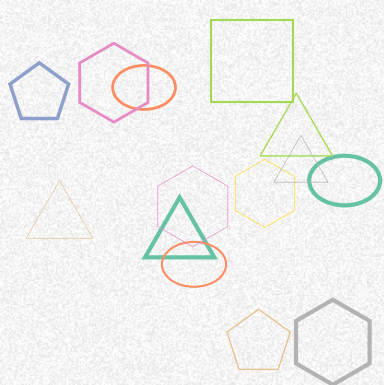[{"shape": "oval", "thickness": 3, "radius": 0.46, "center": [0.895, 0.531]}, {"shape": "triangle", "thickness": 3, "radius": 0.52, "center": [0.467, 0.383]}, {"shape": "oval", "thickness": 1.5, "radius": 0.42, "center": [0.504, 0.313]}, {"shape": "oval", "thickness": 2, "radius": 0.41, "center": [0.374, 0.773]}, {"shape": "pentagon", "thickness": 2.5, "radius": 0.4, "center": [0.102, 0.757]}, {"shape": "hexagon", "thickness": 2, "radius": 0.51, "center": [0.296, 0.785]}, {"shape": "hexagon", "thickness": 0.5, "radius": 0.53, "center": [0.501, 0.464]}, {"shape": "square", "thickness": 1.5, "radius": 0.53, "center": [0.655, 0.842]}, {"shape": "triangle", "thickness": 1, "radius": 0.54, "center": [0.77, 0.649]}, {"shape": "hexagon", "thickness": 0.5, "radius": 0.44, "center": [0.688, 0.498]}, {"shape": "triangle", "thickness": 0.5, "radius": 0.5, "center": [0.154, 0.431]}, {"shape": "pentagon", "thickness": 1, "radius": 0.43, "center": [0.672, 0.11]}, {"shape": "hexagon", "thickness": 3, "radius": 0.55, "center": [0.864, 0.111]}, {"shape": "triangle", "thickness": 0.5, "radius": 0.41, "center": [0.782, 0.567]}]